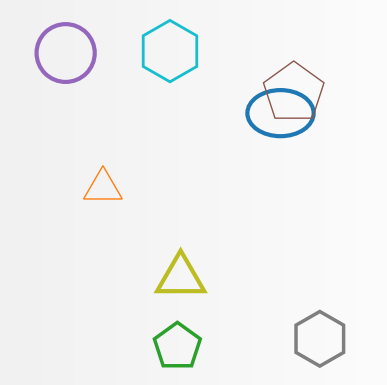[{"shape": "oval", "thickness": 3, "radius": 0.43, "center": [0.724, 0.706]}, {"shape": "triangle", "thickness": 1, "radius": 0.29, "center": [0.266, 0.512]}, {"shape": "pentagon", "thickness": 2.5, "radius": 0.31, "center": [0.458, 0.1]}, {"shape": "circle", "thickness": 3, "radius": 0.38, "center": [0.169, 0.862]}, {"shape": "pentagon", "thickness": 1, "radius": 0.41, "center": [0.758, 0.759]}, {"shape": "hexagon", "thickness": 2.5, "radius": 0.35, "center": [0.825, 0.12]}, {"shape": "triangle", "thickness": 3, "radius": 0.35, "center": [0.466, 0.279]}, {"shape": "hexagon", "thickness": 2, "radius": 0.4, "center": [0.439, 0.867]}]